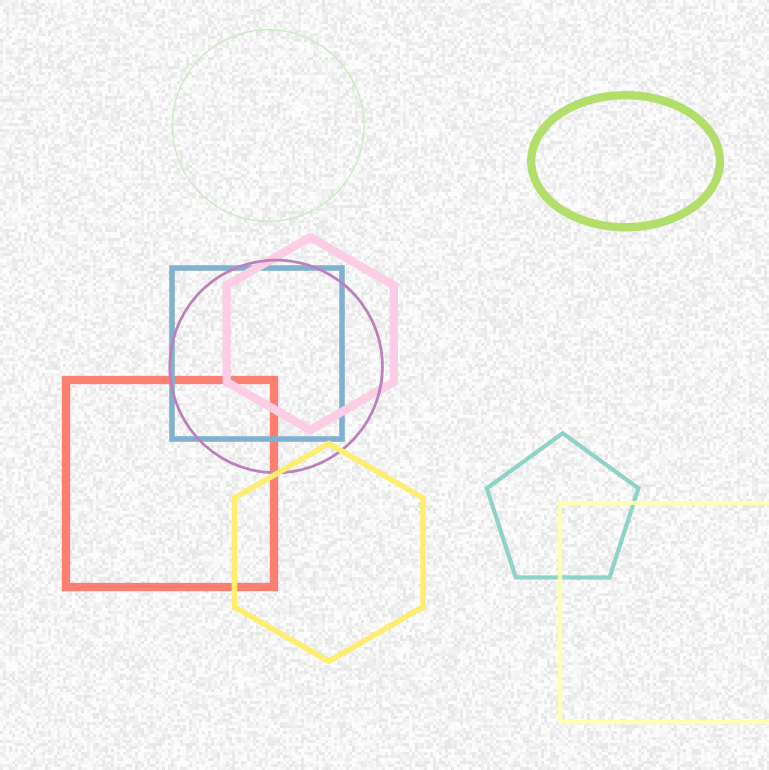[{"shape": "pentagon", "thickness": 1.5, "radius": 0.52, "center": [0.731, 0.334]}, {"shape": "square", "thickness": 1.5, "radius": 0.71, "center": [0.87, 0.204]}, {"shape": "square", "thickness": 3, "radius": 0.67, "center": [0.221, 0.372]}, {"shape": "square", "thickness": 2, "radius": 0.55, "center": [0.334, 0.541]}, {"shape": "oval", "thickness": 3, "radius": 0.61, "center": [0.812, 0.791]}, {"shape": "hexagon", "thickness": 3, "radius": 0.63, "center": [0.403, 0.567]}, {"shape": "circle", "thickness": 1, "radius": 0.69, "center": [0.359, 0.524]}, {"shape": "circle", "thickness": 0.5, "radius": 0.62, "center": [0.348, 0.837]}, {"shape": "hexagon", "thickness": 2, "radius": 0.71, "center": [0.427, 0.283]}]